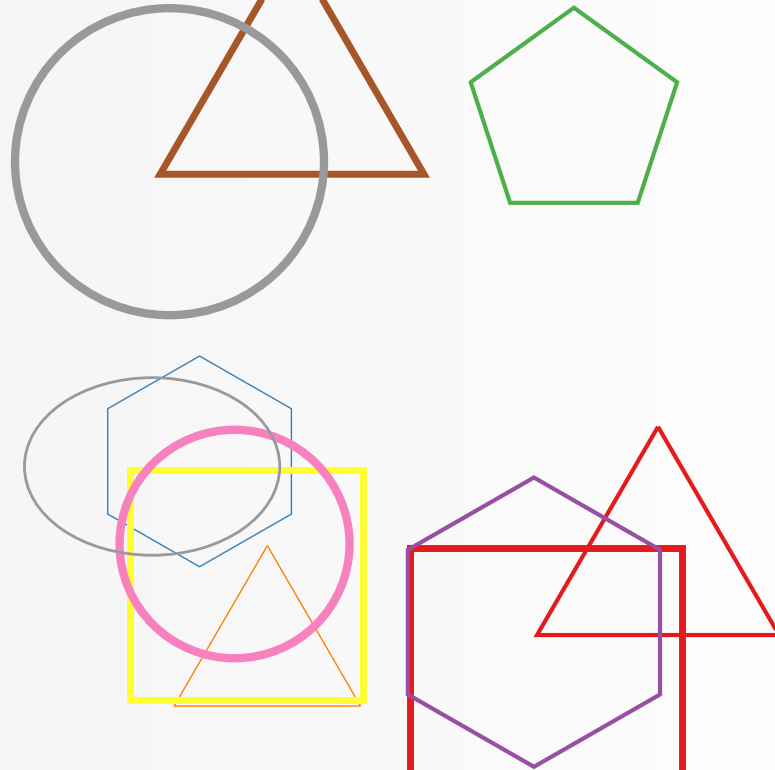[{"shape": "square", "thickness": 2.5, "radius": 0.88, "center": [0.704, 0.113]}, {"shape": "triangle", "thickness": 1.5, "radius": 0.9, "center": [0.849, 0.265]}, {"shape": "hexagon", "thickness": 0.5, "radius": 0.68, "center": [0.258, 0.401]}, {"shape": "pentagon", "thickness": 1.5, "radius": 0.7, "center": [0.741, 0.85]}, {"shape": "hexagon", "thickness": 1.5, "radius": 0.94, "center": [0.689, 0.192]}, {"shape": "triangle", "thickness": 0.5, "radius": 0.69, "center": [0.345, 0.152]}, {"shape": "square", "thickness": 2.5, "radius": 0.75, "center": [0.318, 0.24]}, {"shape": "triangle", "thickness": 2.5, "radius": 0.98, "center": [0.377, 0.872]}, {"shape": "circle", "thickness": 3, "radius": 0.74, "center": [0.303, 0.293]}, {"shape": "oval", "thickness": 1, "radius": 0.82, "center": [0.196, 0.394]}, {"shape": "circle", "thickness": 3, "radius": 1.0, "center": [0.219, 0.79]}]